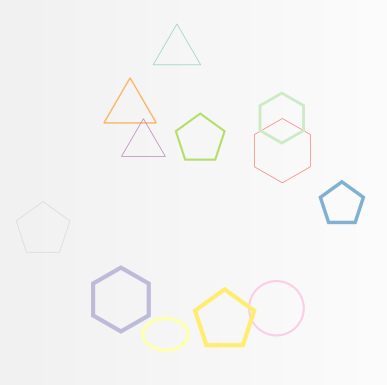[{"shape": "triangle", "thickness": 0.5, "radius": 0.35, "center": [0.457, 0.867]}, {"shape": "oval", "thickness": 2.5, "radius": 0.29, "center": [0.427, 0.132]}, {"shape": "hexagon", "thickness": 3, "radius": 0.41, "center": [0.312, 0.222]}, {"shape": "hexagon", "thickness": 0.5, "radius": 0.42, "center": [0.729, 0.609]}, {"shape": "pentagon", "thickness": 2.5, "radius": 0.29, "center": [0.882, 0.469]}, {"shape": "triangle", "thickness": 1, "radius": 0.39, "center": [0.336, 0.72]}, {"shape": "pentagon", "thickness": 1.5, "radius": 0.33, "center": [0.517, 0.639]}, {"shape": "circle", "thickness": 1.5, "radius": 0.35, "center": [0.713, 0.199]}, {"shape": "pentagon", "thickness": 0.5, "radius": 0.36, "center": [0.111, 0.404]}, {"shape": "triangle", "thickness": 0.5, "radius": 0.33, "center": [0.37, 0.626]}, {"shape": "hexagon", "thickness": 2, "radius": 0.32, "center": [0.727, 0.693]}, {"shape": "pentagon", "thickness": 3, "radius": 0.4, "center": [0.58, 0.168]}]